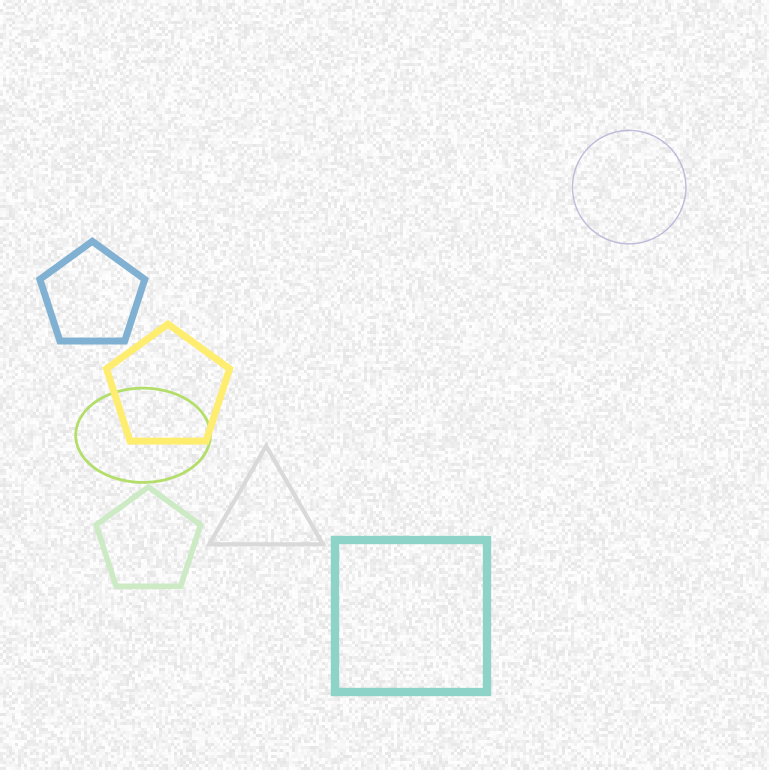[{"shape": "square", "thickness": 3, "radius": 0.5, "center": [0.534, 0.2]}, {"shape": "circle", "thickness": 0.5, "radius": 0.37, "center": [0.817, 0.757]}, {"shape": "pentagon", "thickness": 2.5, "radius": 0.36, "center": [0.12, 0.615]}, {"shape": "oval", "thickness": 1, "radius": 0.44, "center": [0.186, 0.435]}, {"shape": "triangle", "thickness": 1.5, "radius": 0.43, "center": [0.346, 0.336]}, {"shape": "pentagon", "thickness": 2, "radius": 0.36, "center": [0.193, 0.296]}, {"shape": "pentagon", "thickness": 2.5, "radius": 0.42, "center": [0.218, 0.495]}]